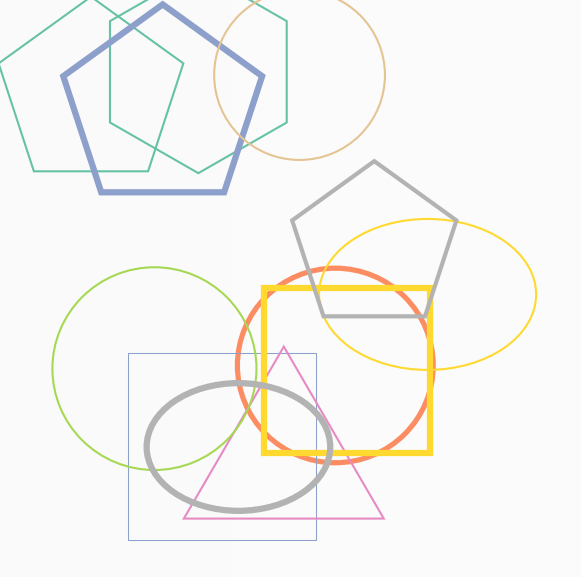[{"shape": "pentagon", "thickness": 1, "radius": 0.84, "center": [0.157, 0.838]}, {"shape": "hexagon", "thickness": 1, "radius": 0.88, "center": [0.341, 0.875]}, {"shape": "circle", "thickness": 2.5, "radius": 0.84, "center": [0.577, 0.366]}, {"shape": "pentagon", "thickness": 3, "radius": 0.9, "center": [0.28, 0.812]}, {"shape": "square", "thickness": 0.5, "radius": 0.81, "center": [0.382, 0.226]}, {"shape": "triangle", "thickness": 1, "radius": 0.99, "center": [0.488, 0.2]}, {"shape": "circle", "thickness": 1, "radius": 0.88, "center": [0.266, 0.361]}, {"shape": "square", "thickness": 3, "radius": 0.71, "center": [0.597, 0.357]}, {"shape": "oval", "thickness": 1, "radius": 0.93, "center": [0.736, 0.489]}, {"shape": "circle", "thickness": 1, "radius": 0.73, "center": [0.515, 0.869]}, {"shape": "pentagon", "thickness": 2, "radius": 0.74, "center": [0.644, 0.572]}, {"shape": "oval", "thickness": 3, "radius": 0.79, "center": [0.41, 0.225]}]